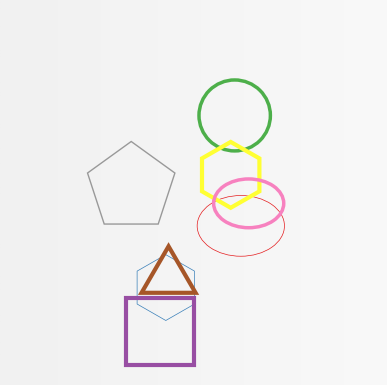[{"shape": "oval", "thickness": 0.5, "radius": 0.56, "center": [0.621, 0.413]}, {"shape": "hexagon", "thickness": 0.5, "radius": 0.43, "center": [0.428, 0.253]}, {"shape": "circle", "thickness": 2.5, "radius": 0.46, "center": [0.606, 0.7]}, {"shape": "square", "thickness": 3, "radius": 0.44, "center": [0.412, 0.139]}, {"shape": "hexagon", "thickness": 3, "radius": 0.43, "center": [0.595, 0.546]}, {"shape": "triangle", "thickness": 3, "radius": 0.4, "center": [0.435, 0.28]}, {"shape": "oval", "thickness": 2.5, "radius": 0.45, "center": [0.642, 0.472]}, {"shape": "pentagon", "thickness": 1, "radius": 0.59, "center": [0.339, 0.514]}]